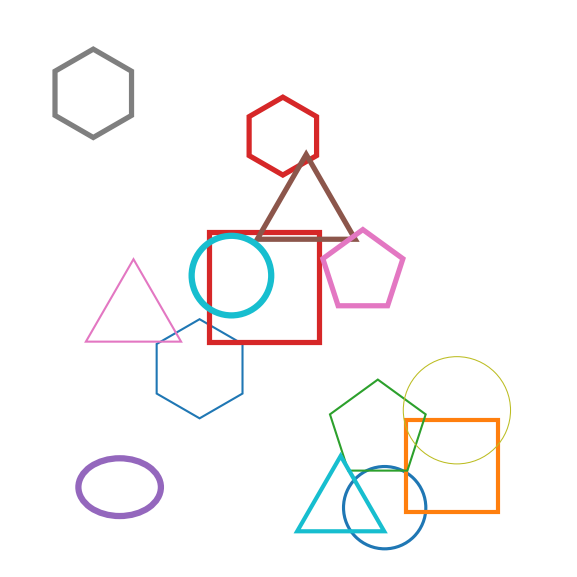[{"shape": "circle", "thickness": 1.5, "radius": 0.36, "center": [0.666, 0.12]}, {"shape": "hexagon", "thickness": 1, "radius": 0.43, "center": [0.346, 0.361]}, {"shape": "square", "thickness": 2, "radius": 0.4, "center": [0.782, 0.192]}, {"shape": "pentagon", "thickness": 1, "radius": 0.44, "center": [0.654, 0.255]}, {"shape": "square", "thickness": 2.5, "radius": 0.48, "center": [0.457, 0.502]}, {"shape": "hexagon", "thickness": 2.5, "radius": 0.34, "center": [0.49, 0.763]}, {"shape": "oval", "thickness": 3, "radius": 0.36, "center": [0.207, 0.156]}, {"shape": "triangle", "thickness": 2.5, "radius": 0.49, "center": [0.53, 0.634]}, {"shape": "triangle", "thickness": 1, "radius": 0.48, "center": [0.231, 0.455]}, {"shape": "pentagon", "thickness": 2.5, "radius": 0.36, "center": [0.628, 0.529]}, {"shape": "hexagon", "thickness": 2.5, "radius": 0.38, "center": [0.162, 0.838]}, {"shape": "circle", "thickness": 0.5, "radius": 0.46, "center": [0.791, 0.289]}, {"shape": "triangle", "thickness": 2, "radius": 0.43, "center": [0.59, 0.123]}, {"shape": "circle", "thickness": 3, "radius": 0.34, "center": [0.401, 0.522]}]